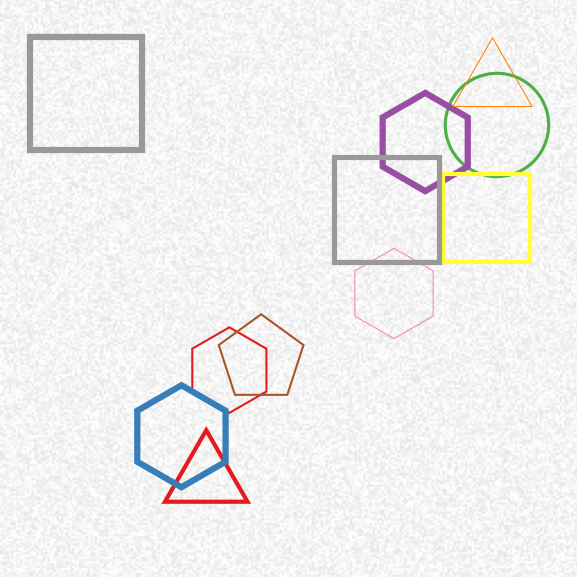[{"shape": "hexagon", "thickness": 1, "radius": 0.37, "center": [0.397, 0.358]}, {"shape": "triangle", "thickness": 2, "radius": 0.41, "center": [0.357, 0.172]}, {"shape": "hexagon", "thickness": 3, "radius": 0.44, "center": [0.314, 0.244]}, {"shape": "circle", "thickness": 1.5, "radius": 0.45, "center": [0.861, 0.783]}, {"shape": "hexagon", "thickness": 3, "radius": 0.43, "center": [0.736, 0.753]}, {"shape": "triangle", "thickness": 0.5, "radius": 0.4, "center": [0.853, 0.854]}, {"shape": "square", "thickness": 2, "radius": 0.38, "center": [0.843, 0.621]}, {"shape": "pentagon", "thickness": 1, "radius": 0.39, "center": [0.452, 0.378]}, {"shape": "hexagon", "thickness": 0.5, "radius": 0.39, "center": [0.682, 0.491]}, {"shape": "square", "thickness": 3, "radius": 0.49, "center": [0.149, 0.837]}, {"shape": "square", "thickness": 2.5, "radius": 0.45, "center": [0.669, 0.636]}]